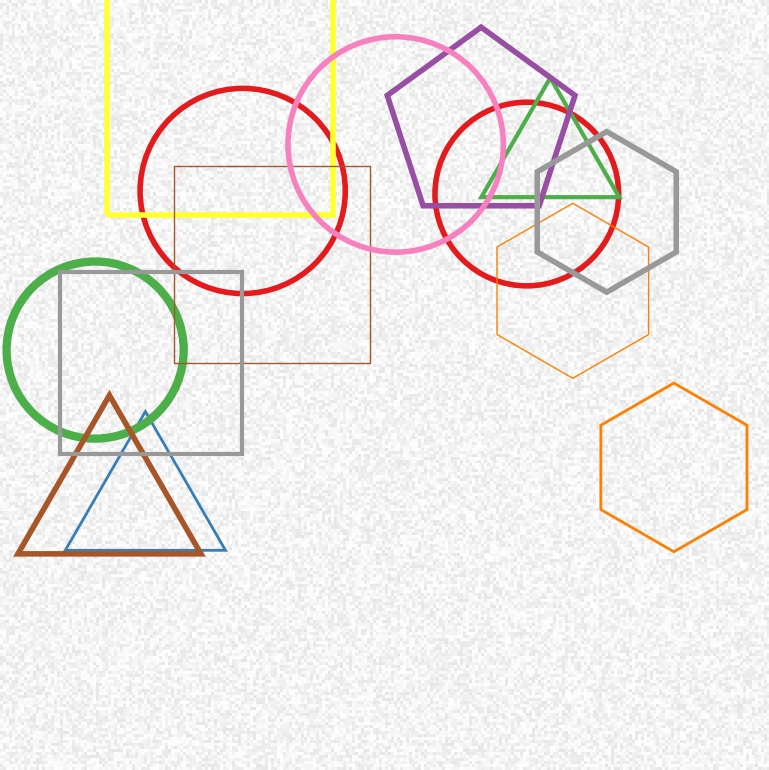[{"shape": "circle", "thickness": 2, "radius": 0.6, "center": [0.684, 0.748]}, {"shape": "circle", "thickness": 2, "radius": 0.67, "center": [0.315, 0.752]}, {"shape": "triangle", "thickness": 1, "radius": 0.6, "center": [0.189, 0.345]}, {"shape": "triangle", "thickness": 1.5, "radius": 0.52, "center": [0.715, 0.796]}, {"shape": "circle", "thickness": 3, "radius": 0.57, "center": [0.124, 0.545]}, {"shape": "pentagon", "thickness": 2, "radius": 0.64, "center": [0.625, 0.836]}, {"shape": "hexagon", "thickness": 0.5, "radius": 0.57, "center": [0.744, 0.622]}, {"shape": "hexagon", "thickness": 1, "radius": 0.55, "center": [0.875, 0.393]}, {"shape": "square", "thickness": 2, "radius": 0.73, "center": [0.286, 0.867]}, {"shape": "triangle", "thickness": 2, "radius": 0.69, "center": [0.142, 0.349]}, {"shape": "square", "thickness": 0.5, "radius": 0.64, "center": [0.353, 0.657]}, {"shape": "circle", "thickness": 2, "radius": 0.7, "center": [0.514, 0.812]}, {"shape": "square", "thickness": 1.5, "radius": 0.59, "center": [0.196, 0.529]}, {"shape": "hexagon", "thickness": 2, "radius": 0.52, "center": [0.788, 0.725]}]